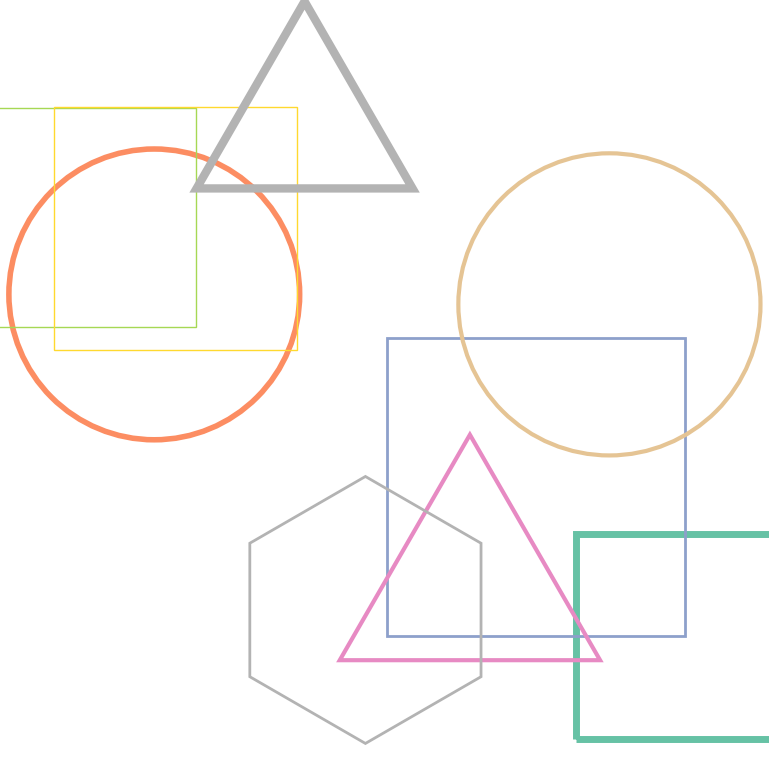[{"shape": "square", "thickness": 2.5, "radius": 0.67, "center": [0.882, 0.173]}, {"shape": "circle", "thickness": 2, "radius": 0.94, "center": [0.2, 0.618]}, {"shape": "square", "thickness": 1, "radius": 0.97, "center": [0.696, 0.368]}, {"shape": "triangle", "thickness": 1.5, "radius": 0.98, "center": [0.61, 0.24]}, {"shape": "square", "thickness": 0.5, "radius": 0.71, "center": [0.113, 0.718]}, {"shape": "square", "thickness": 0.5, "radius": 0.79, "center": [0.228, 0.703]}, {"shape": "circle", "thickness": 1.5, "radius": 0.98, "center": [0.791, 0.605]}, {"shape": "triangle", "thickness": 3, "radius": 0.81, "center": [0.396, 0.836]}, {"shape": "hexagon", "thickness": 1, "radius": 0.87, "center": [0.475, 0.208]}]